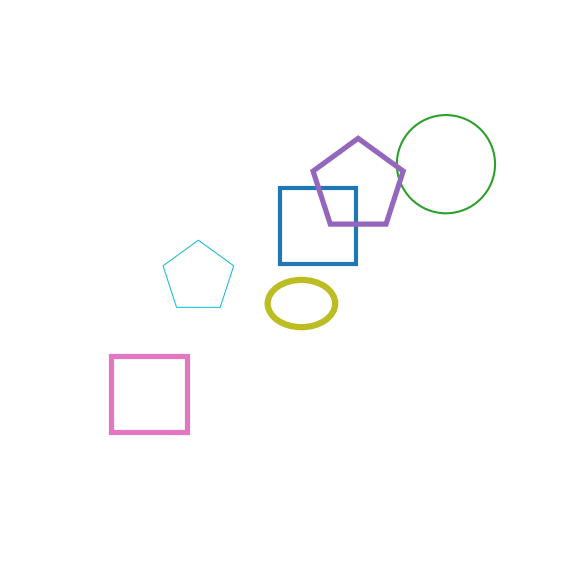[{"shape": "square", "thickness": 2, "radius": 0.33, "center": [0.551, 0.608]}, {"shape": "circle", "thickness": 1, "radius": 0.43, "center": [0.772, 0.715]}, {"shape": "pentagon", "thickness": 2.5, "radius": 0.41, "center": [0.62, 0.677]}, {"shape": "square", "thickness": 2.5, "radius": 0.33, "center": [0.258, 0.317]}, {"shape": "oval", "thickness": 3, "radius": 0.29, "center": [0.522, 0.474]}, {"shape": "pentagon", "thickness": 0.5, "radius": 0.32, "center": [0.344, 0.519]}]